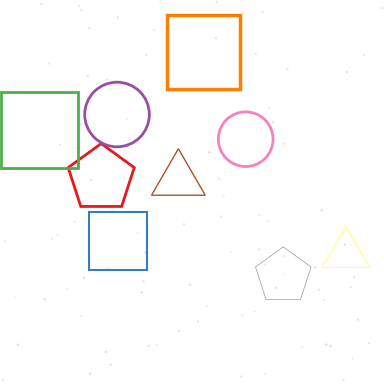[{"shape": "pentagon", "thickness": 2, "radius": 0.45, "center": [0.263, 0.537]}, {"shape": "square", "thickness": 1.5, "radius": 0.38, "center": [0.307, 0.374]}, {"shape": "square", "thickness": 2, "radius": 0.5, "center": [0.103, 0.662]}, {"shape": "circle", "thickness": 2, "radius": 0.42, "center": [0.304, 0.703]}, {"shape": "square", "thickness": 2.5, "radius": 0.48, "center": [0.529, 0.865]}, {"shape": "triangle", "thickness": 0.5, "radius": 0.36, "center": [0.898, 0.341]}, {"shape": "triangle", "thickness": 1, "radius": 0.4, "center": [0.463, 0.533]}, {"shape": "circle", "thickness": 2, "radius": 0.36, "center": [0.638, 0.638]}, {"shape": "pentagon", "thickness": 0.5, "radius": 0.38, "center": [0.736, 0.283]}]